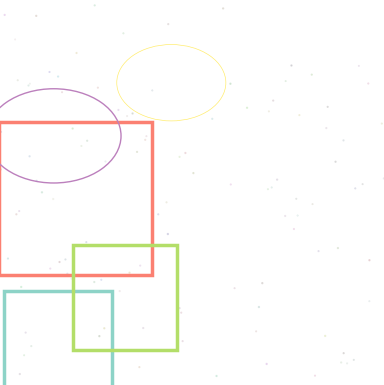[{"shape": "square", "thickness": 2.5, "radius": 0.7, "center": [0.151, 0.105]}, {"shape": "square", "thickness": 2.5, "radius": 0.99, "center": [0.196, 0.485]}, {"shape": "square", "thickness": 2.5, "radius": 0.68, "center": [0.325, 0.227]}, {"shape": "oval", "thickness": 1, "radius": 0.87, "center": [0.14, 0.647]}, {"shape": "oval", "thickness": 0.5, "radius": 0.71, "center": [0.445, 0.785]}]